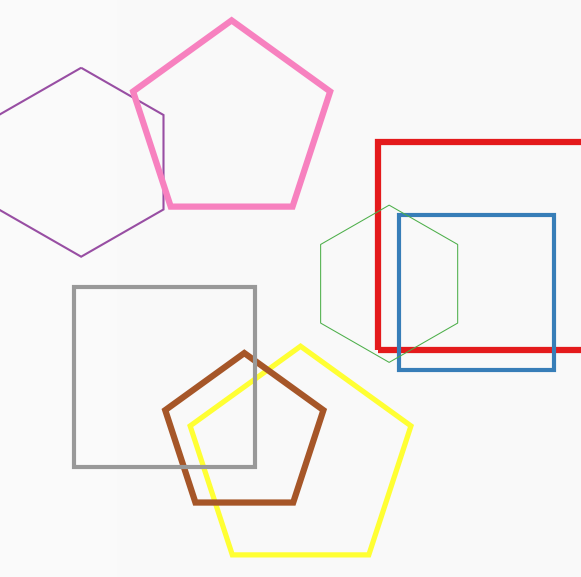[{"shape": "square", "thickness": 3, "radius": 0.9, "center": [0.83, 0.574]}, {"shape": "square", "thickness": 2, "radius": 0.67, "center": [0.82, 0.493]}, {"shape": "hexagon", "thickness": 0.5, "radius": 0.68, "center": [0.67, 0.508]}, {"shape": "hexagon", "thickness": 1, "radius": 0.82, "center": [0.14, 0.718]}, {"shape": "pentagon", "thickness": 2.5, "radius": 1.0, "center": [0.517, 0.2]}, {"shape": "pentagon", "thickness": 3, "radius": 0.72, "center": [0.42, 0.245]}, {"shape": "pentagon", "thickness": 3, "radius": 0.89, "center": [0.399, 0.786]}, {"shape": "square", "thickness": 2, "radius": 0.78, "center": [0.283, 0.347]}]